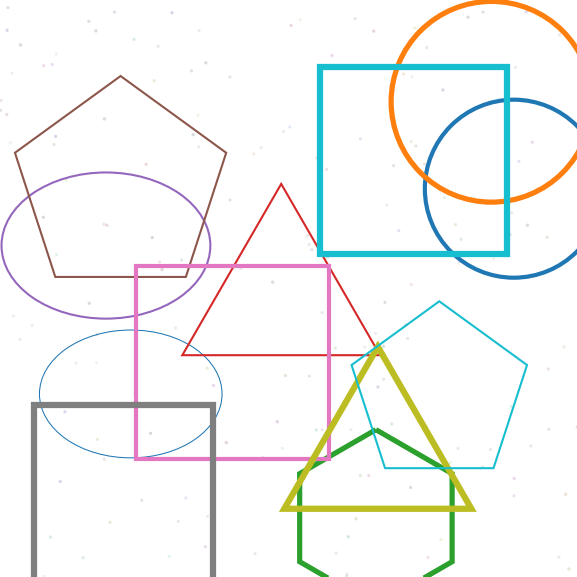[{"shape": "circle", "thickness": 2, "radius": 0.77, "center": [0.89, 0.672]}, {"shape": "oval", "thickness": 0.5, "radius": 0.79, "center": [0.226, 0.317]}, {"shape": "circle", "thickness": 2.5, "radius": 0.87, "center": [0.851, 0.823]}, {"shape": "hexagon", "thickness": 2.5, "radius": 0.76, "center": [0.651, 0.103]}, {"shape": "triangle", "thickness": 1, "radius": 0.99, "center": [0.487, 0.483]}, {"shape": "oval", "thickness": 1, "radius": 0.9, "center": [0.183, 0.574]}, {"shape": "pentagon", "thickness": 1, "radius": 0.96, "center": [0.209, 0.675]}, {"shape": "square", "thickness": 2, "radius": 0.84, "center": [0.403, 0.372]}, {"shape": "square", "thickness": 3, "radius": 0.78, "center": [0.213, 0.143]}, {"shape": "triangle", "thickness": 3, "radius": 0.93, "center": [0.654, 0.212]}, {"shape": "pentagon", "thickness": 1, "radius": 0.8, "center": [0.761, 0.318]}, {"shape": "square", "thickness": 3, "radius": 0.81, "center": [0.717, 0.721]}]